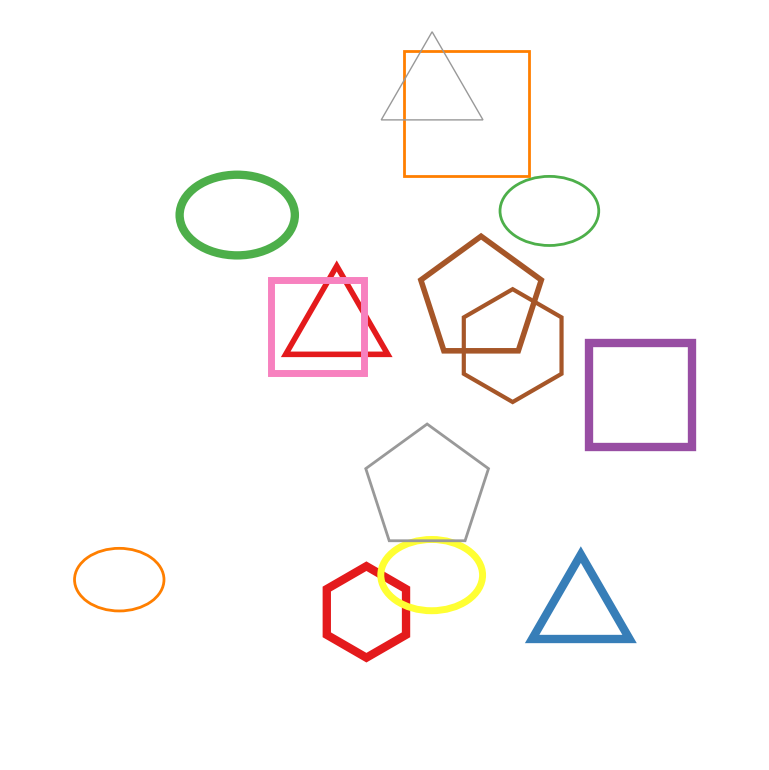[{"shape": "hexagon", "thickness": 3, "radius": 0.3, "center": [0.476, 0.205]}, {"shape": "triangle", "thickness": 2, "radius": 0.38, "center": [0.437, 0.578]}, {"shape": "triangle", "thickness": 3, "radius": 0.37, "center": [0.754, 0.207]}, {"shape": "oval", "thickness": 1, "radius": 0.32, "center": [0.713, 0.726]}, {"shape": "oval", "thickness": 3, "radius": 0.37, "center": [0.308, 0.721]}, {"shape": "square", "thickness": 3, "radius": 0.34, "center": [0.832, 0.487]}, {"shape": "square", "thickness": 1, "radius": 0.41, "center": [0.606, 0.853]}, {"shape": "oval", "thickness": 1, "radius": 0.29, "center": [0.155, 0.247]}, {"shape": "oval", "thickness": 2.5, "radius": 0.33, "center": [0.561, 0.253]}, {"shape": "hexagon", "thickness": 1.5, "radius": 0.37, "center": [0.666, 0.551]}, {"shape": "pentagon", "thickness": 2, "radius": 0.41, "center": [0.625, 0.611]}, {"shape": "square", "thickness": 2.5, "radius": 0.3, "center": [0.413, 0.576]}, {"shape": "pentagon", "thickness": 1, "radius": 0.42, "center": [0.555, 0.366]}, {"shape": "triangle", "thickness": 0.5, "radius": 0.38, "center": [0.561, 0.882]}]